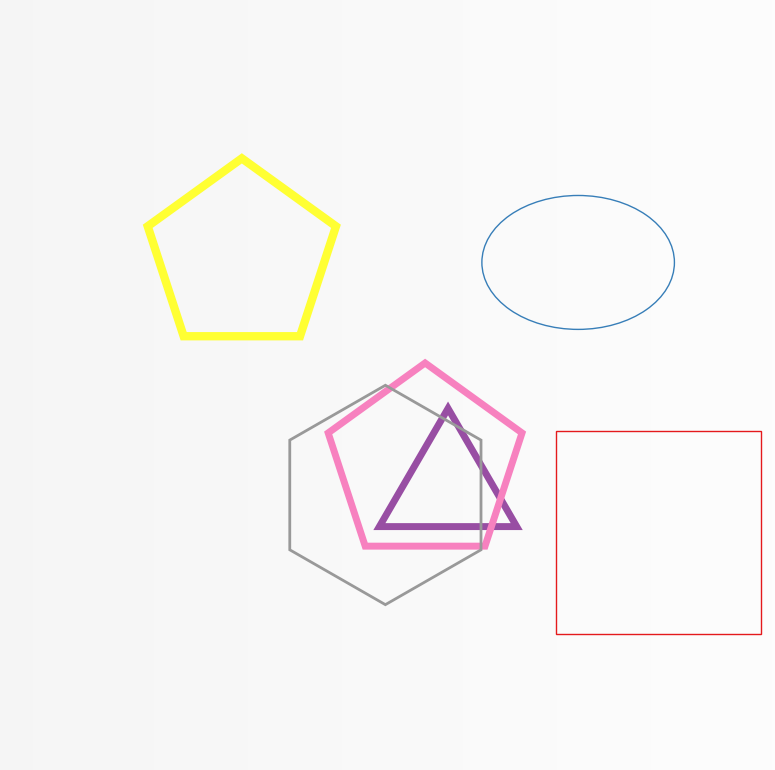[{"shape": "square", "thickness": 0.5, "radius": 0.66, "center": [0.85, 0.308]}, {"shape": "oval", "thickness": 0.5, "radius": 0.62, "center": [0.746, 0.659]}, {"shape": "triangle", "thickness": 2.5, "radius": 0.51, "center": [0.578, 0.367]}, {"shape": "pentagon", "thickness": 3, "radius": 0.64, "center": [0.312, 0.667]}, {"shape": "pentagon", "thickness": 2.5, "radius": 0.66, "center": [0.549, 0.397]}, {"shape": "hexagon", "thickness": 1, "radius": 0.71, "center": [0.497, 0.357]}]